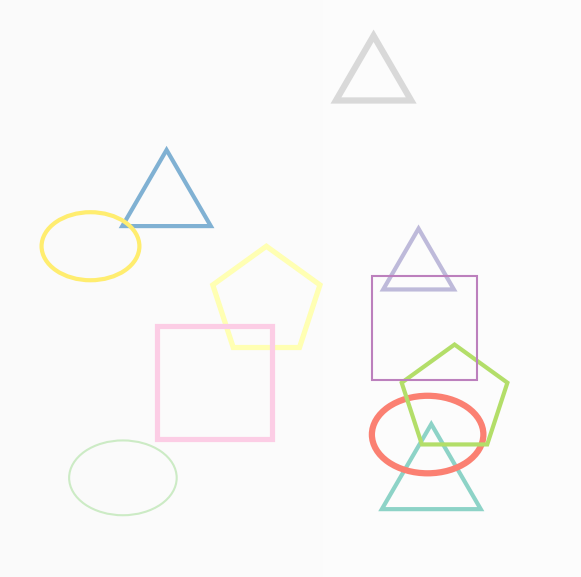[{"shape": "triangle", "thickness": 2, "radius": 0.49, "center": [0.742, 0.167]}, {"shape": "pentagon", "thickness": 2.5, "radius": 0.48, "center": [0.458, 0.476]}, {"shape": "triangle", "thickness": 2, "radius": 0.35, "center": [0.72, 0.533]}, {"shape": "oval", "thickness": 3, "radius": 0.48, "center": [0.736, 0.247]}, {"shape": "triangle", "thickness": 2, "radius": 0.44, "center": [0.287, 0.652]}, {"shape": "pentagon", "thickness": 2, "radius": 0.48, "center": [0.782, 0.307]}, {"shape": "square", "thickness": 2.5, "radius": 0.49, "center": [0.369, 0.337]}, {"shape": "triangle", "thickness": 3, "radius": 0.37, "center": [0.643, 0.863]}, {"shape": "square", "thickness": 1, "radius": 0.45, "center": [0.731, 0.431]}, {"shape": "oval", "thickness": 1, "radius": 0.46, "center": [0.211, 0.172]}, {"shape": "oval", "thickness": 2, "radius": 0.42, "center": [0.156, 0.573]}]